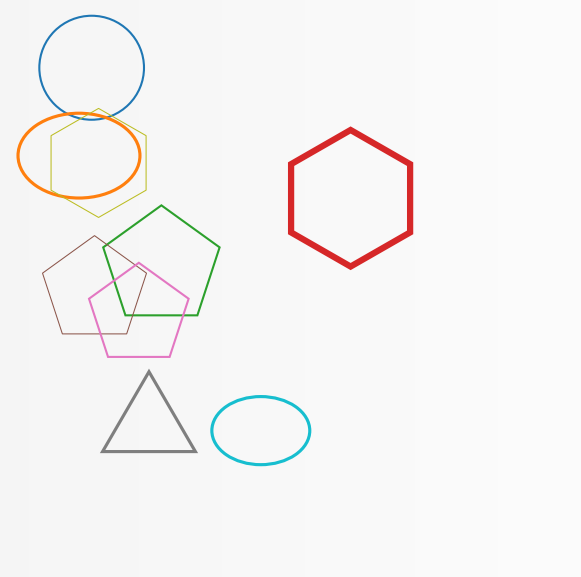[{"shape": "circle", "thickness": 1, "radius": 0.45, "center": [0.158, 0.882]}, {"shape": "oval", "thickness": 1.5, "radius": 0.52, "center": [0.136, 0.73]}, {"shape": "pentagon", "thickness": 1, "radius": 0.53, "center": [0.278, 0.538]}, {"shape": "hexagon", "thickness": 3, "radius": 0.59, "center": [0.603, 0.656]}, {"shape": "pentagon", "thickness": 0.5, "radius": 0.47, "center": [0.163, 0.497]}, {"shape": "pentagon", "thickness": 1, "radius": 0.45, "center": [0.239, 0.454]}, {"shape": "triangle", "thickness": 1.5, "radius": 0.46, "center": [0.256, 0.263]}, {"shape": "hexagon", "thickness": 0.5, "radius": 0.47, "center": [0.17, 0.717]}, {"shape": "oval", "thickness": 1.5, "radius": 0.42, "center": [0.449, 0.253]}]